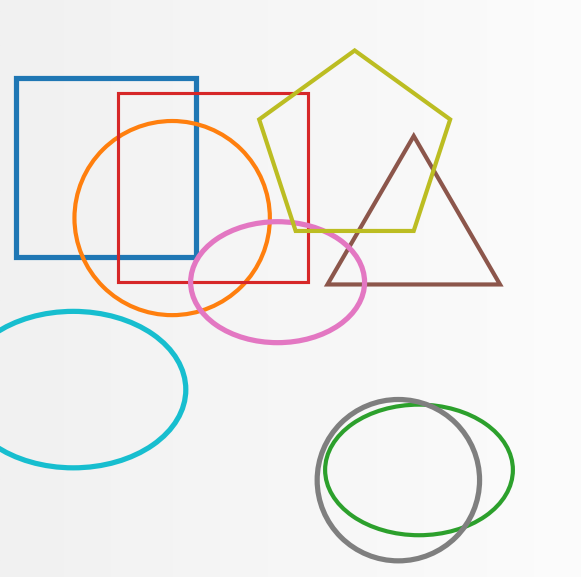[{"shape": "square", "thickness": 2.5, "radius": 0.77, "center": [0.183, 0.709]}, {"shape": "circle", "thickness": 2, "radius": 0.84, "center": [0.296, 0.622]}, {"shape": "oval", "thickness": 2, "radius": 0.81, "center": [0.721, 0.185]}, {"shape": "square", "thickness": 1.5, "radius": 0.82, "center": [0.367, 0.675]}, {"shape": "triangle", "thickness": 2, "radius": 0.86, "center": [0.712, 0.592]}, {"shape": "oval", "thickness": 2.5, "radius": 0.75, "center": [0.478, 0.511]}, {"shape": "circle", "thickness": 2.5, "radius": 0.7, "center": [0.685, 0.168]}, {"shape": "pentagon", "thickness": 2, "radius": 0.86, "center": [0.61, 0.739]}, {"shape": "oval", "thickness": 2.5, "radius": 0.97, "center": [0.126, 0.325]}]